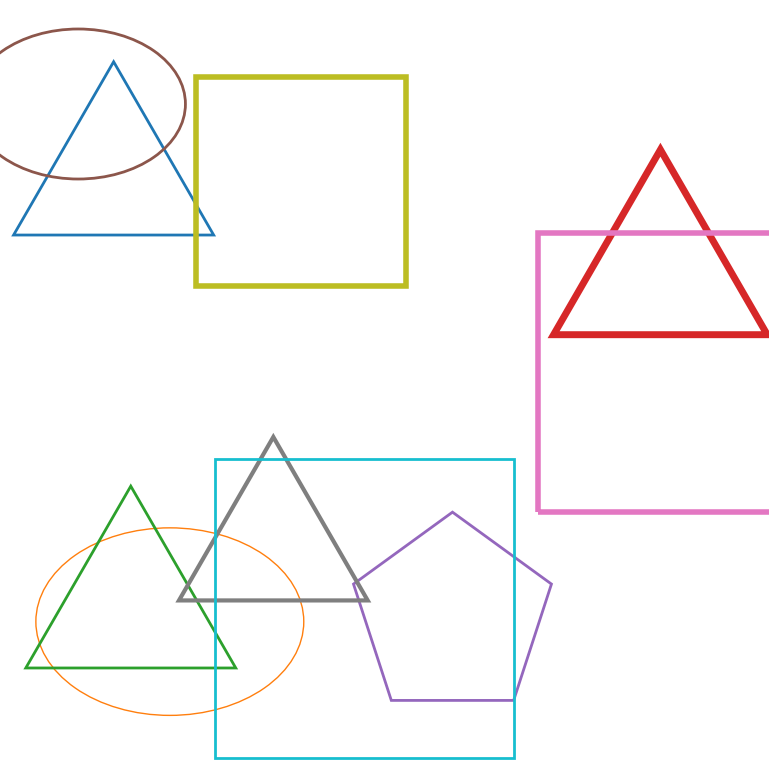[{"shape": "triangle", "thickness": 1, "radius": 0.75, "center": [0.148, 0.77]}, {"shape": "oval", "thickness": 0.5, "radius": 0.87, "center": [0.221, 0.193]}, {"shape": "triangle", "thickness": 1, "radius": 0.79, "center": [0.17, 0.211]}, {"shape": "triangle", "thickness": 2.5, "radius": 0.8, "center": [0.858, 0.645]}, {"shape": "pentagon", "thickness": 1, "radius": 0.68, "center": [0.588, 0.2]}, {"shape": "oval", "thickness": 1, "radius": 0.7, "center": [0.102, 0.865]}, {"shape": "square", "thickness": 2, "radius": 0.91, "center": [0.88, 0.516]}, {"shape": "triangle", "thickness": 1.5, "radius": 0.71, "center": [0.355, 0.291]}, {"shape": "square", "thickness": 2, "radius": 0.68, "center": [0.391, 0.765]}, {"shape": "square", "thickness": 1, "radius": 0.97, "center": [0.473, 0.21]}]